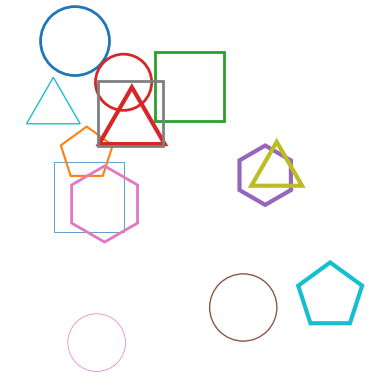[{"shape": "square", "thickness": 0.5, "radius": 0.46, "center": [0.231, 0.489]}, {"shape": "circle", "thickness": 2, "radius": 0.45, "center": [0.195, 0.893]}, {"shape": "pentagon", "thickness": 1.5, "radius": 0.35, "center": [0.225, 0.6]}, {"shape": "square", "thickness": 2, "radius": 0.45, "center": [0.493, 0.775]}, {"shape": "triangle", "thickness": 3, "radius": 0.49, "center": [0.343, 0.675]}, {"shape": "circle", "thickness": 2, "radius": 0.36, "center": [0.321, 0.786]}, {"shape": "hexagon", "thickness": 3, "radius": 0.39, "center": [0.689, 0.545]}, {"shape": "circle", "thickness": 1, "radius": 0.44, "center": [0.632, 0.201]}, {"shape": "hexagon", "thickness": 2, "radius": 0.49, "center": [0.272, 0.47]}, {"shape": "circle", "thickness": 0.5, "radius": 0.37, "center": [0.251, 0.11]}, {"shape": "square", "thickness": 2, "radius": 0.43, "center": [0.338, 0.706]}, {"shape": "triangle", "thickness": 3, "radius": 0.38, "center": [0.719, 0.556]}, {"shape": "pentagon", "thickness": 3, "radius": 0.44, "center": [0.858, 0.231]}, {"shape": "triangle", "thickness": 1, "radius": 0.4, "center": [0.139, 0.719]}]